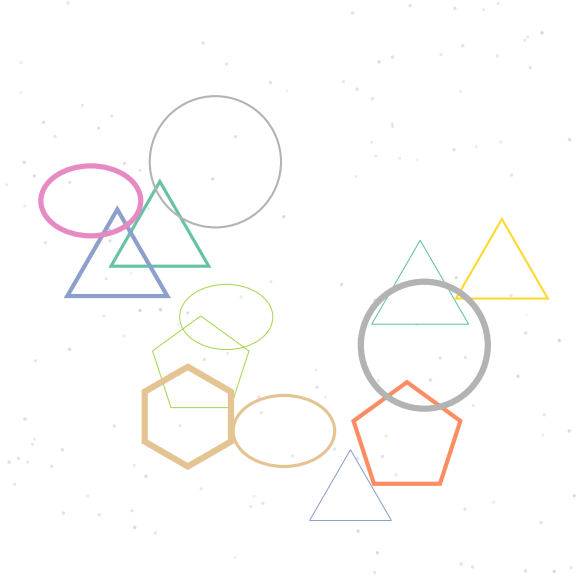[{"shape": "triangle", "thickness": 1.5, "radius": 0.49, "center": [0.277, 0.587]}, {"shape": "triangle", "thickness": 0.5, "radius": 0.48, "center": [0.728, 0.486]}, {"shape": "pentagon", "thickness": 2, "radius": 0.49, "center": [0.705, 0.24]}, {"shape": "triangle", "thickness": 0.5, "radius": 0.41, "center": [0.607, 0.139]}, {"shape": "triangle", "thickness": 2, "radius": 0.5, "center": [0.203, 0.536]}, {"shape": "oval", "thickness": 2.5, "radius": 0.43, "center": [0.157, 0.651]}, {"shape": "oval", "thickness": 0.5, "radius": 0.4, "center": [0.392, 0.45]}, {"shape": "pentagon", "thickness": 0.5, "radius": 0.44, "center": [0.348, 0.364]}, {"shape": "triangle", "thickness": 1, "radius": 0.46, "center": [0.869, 0.528]}, {"shape": "oval", "thickness": 1.5, "radius": 0.44, "center": [0.492, 0.253]}, {"shape": "hexagon", "thickness": 3, "radius": 0.43, "center": [0.325, 0.278]}, {"shape": "circle", "thickness": 1, "radius": 0.57, "center": [0.373, 0.719]}, {"shape": "circle", "thickness": 3, "radius": 0.55, "center": [0.735, 0.401]}]